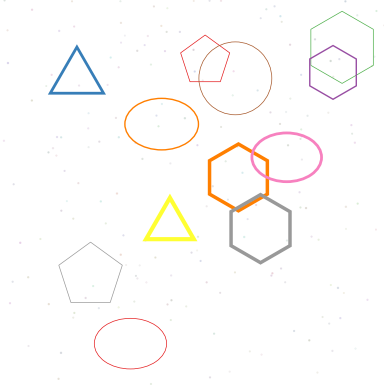[{"shape": "oval", "thickness": 0.5, "radius": 0.47, "center": [0.339, 0.107]}, {"shape": "pentagon", "thickness": 0.5, "radius": 0.34, "center": [0.533, 0.842]}, {"shape": "triangle", "thickness": 2, "radius": 0.4, "center": [0.2, 0.798]}, {"shape": "hexagon", "thickness": 0.5, "radius": 0.47, "center": [0.889, 0.877]}, {"shape": "hexagon", "thickness": 1, "radius": 0.35, "center": [0.865, 0.812]}, {"shape": "hexagon", "thickness": 2.5, "radius": 0.43, "center": [0.619, 0.539]}, {"shape": "oval", "thickness": 1, "radius": 0.48, "center": [0.42, 0.678]}, {"shape": "triangle", "thickness": 3, "radius": 0.36, "center": [0.441, 0.415]}, {"shape": "circle", "thickness": 0.5, "radius": 0.47, "center": [0.611, 0.797]}, {"shape": "oval", "thickness": 2, "radius": 0.45, "center": [0.745, 0.591]}, {"shape": "pentagon", "thickness": 0.5, "radius": 0.43, "center": [0.235, 0.284]}, {"shape": "hexagon", "thickness": 2.5, "radius": 0.44, "center": [0.677, 0.406]}]